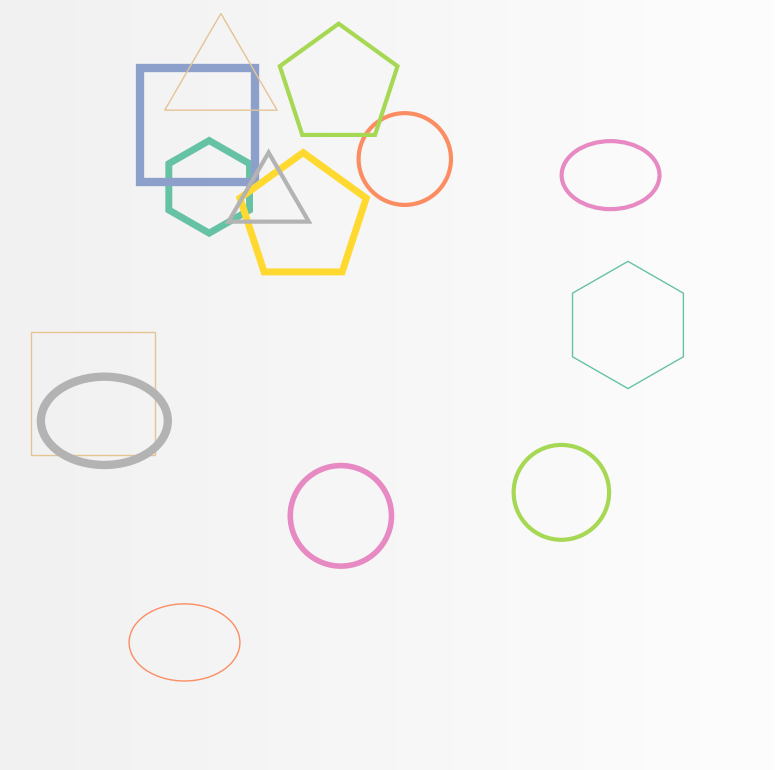[{"shape": "hexagon", "thickness": 0.5, "radius": 0.41, "center": [0.81, 0.578]}, {"shape": "hexagon", "thickness": 2.5, "radius": 0.3, "center": [0.27, 0.757]}, {"shape": "circle", "thickness": 1.5, "radius": 0.3, "center": [0.522, 0.793]}, {"shape": "oval", "thickness": 0.5, "radius": 0.36, "center": [0.238, 0.166]}, {"shape": "square", "thickness": 3, "radius": 0.37, "center": [0.255, 0.838]}, {"shape": "oval", "thickness": 1.5, "radius": 0.32, "center": [0.788, 0.773]}, {"shape": "circle", "thickness": 2, "radius": 0.33, "center": [0.44, 0.33]}, {"shape": "pentagon", "thickness": 1.5, "radius": 0.4, "center": [0.437, 0.889]}, {"shape": "circle", "thickness": 1.5, "radius": 0.31, "center": [0.724, 0.361]}, {"shape": "pentagon", "thickness": 2.5, "radius": 0.43, "center": [0.391, 0.716]}, {"shape": "triangle", "thickness": 0.5, "radius": 0.42, "center": [0.285, 0.899]}, {"shape": "square", "thickness": 0.5, "radius": 0.4, "center": [0.12, 0.489]}, {"shape": "oval", "thickness": 3, "radius": 0.41, "center": [0.135, 0.453]}, {"shape": "triangle", "thickness": 1.5, "radius": 0.3, "center": [0.347, 0.742]}]